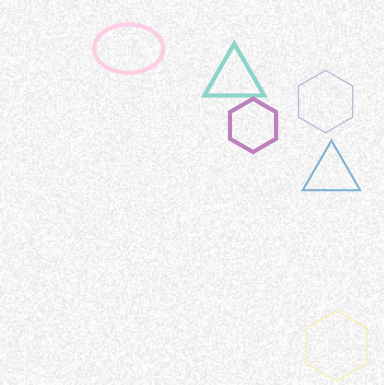[{"shape": "triangle", "thickness": 3, "radius": 0.45, "center": [0.609, 0.797]}, {"shape": "hexagon", "thickness": 1, "radius": 0.41, "center": [0.846, 0.736]}, {"shape": "triangle", "thickness": 1.5, "radius": 0.43, "center": [0.861, 0.549]}, {"shape": "oval", "thickness": 3, "radius": 0.45, "center": [0.334, 0.874]}, {"shape": "hexagon", "thickness": 3, "radius": 0.35, "center": [0.657, 0.674]}, {"shape": "hexagon", "thickness": 0.5, "radius": 0.46, "center": [0.874, 0.102]}]